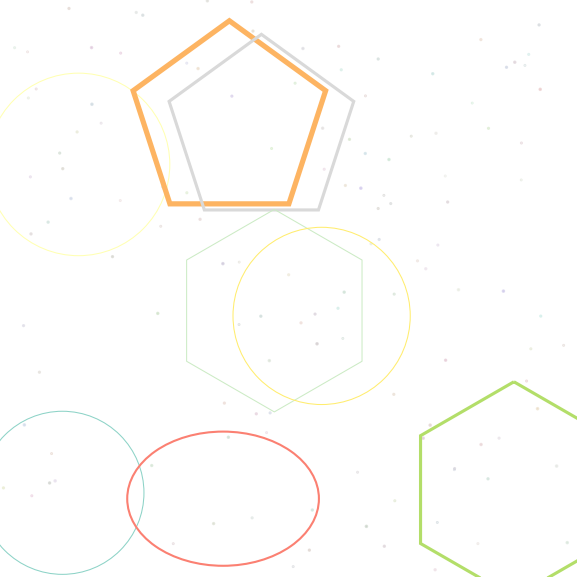[{"shape": "circle", "thickness": 0.5, "radius": 0.71, "center": [0.108, 0.146]}, {"shape": "circle", "thickness": 0.5, "radius": 0.79, "center": [0.136, 0.714]}, {"shape": "oval", "thickness": 1, "radius": 0.83, "center": [0.386, 0.136]}, {"shape": "pentagon", "thickness": 2.5, "radius": 0.88, "center": [0.397, 0.788]}, {"shape": "hexagon", "thickness": 1.5, "radius": 0.93, "center": [0.89, 0.151]}, {"shape": "pentagon", "thickness": 1.5, "radius": 0.84, "center": [0.453, 0.772]}, {"shape": "hexagon", "thickness": 0.5, "radius": 0.88, "center": [0.475, 0.461]}, {"shape": "circle", "thickness": 0.5, "radius": 0.77, "center": [0.557, 0.452]}]